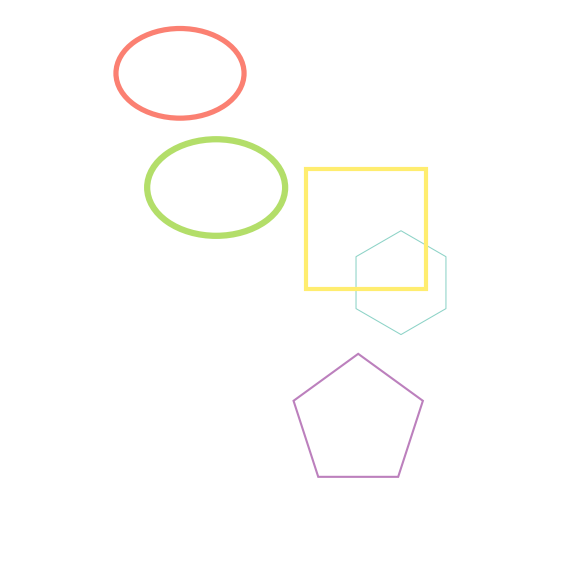[{"shape": "hexagon", "thickness": 0.5, "radius": 0.45, "center": [0.694, 0.51]}, {"shape": "oval", "thickness": 2.5, "radius": 0.55, "center": [0.312, 0.872]}, {"shape": "oval", "thickness": 3, "radius": 0.6, "center": [0.374, 0.674]}, {"shape": "pentagon", "thickness": 1, "radius": 0.59, "center": [0.62, 0.269]}, {"shape": "square", "thickness": 2, "radius": 0.52, "center": [0.634, 0.603]}]